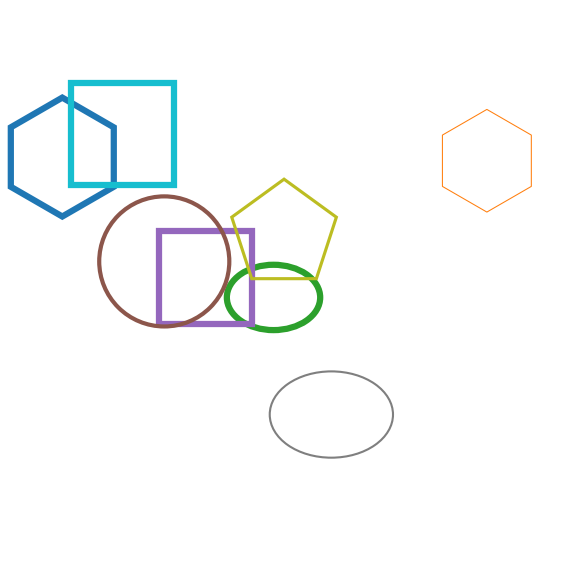[{"shape": "hexagon", "thickness": 3, "radius": 0.51, "center": [0.108, 0.727]}, {"shape": "hexagon", "thickness": 0.5, "radius": 0.44, "center": [0.843, 0.721]}, {"shape": "oval", "thickness": 3, "radius": 0.4, "center": [0.474, 0.484]}, {"shape": "square", "thickness": 3, "radius": 0.4, "center": [0.355, 0.518]}, {"shape": "circle", "thickness": 2, "radius": 0.56, "center": [0.284, 0.546]}, {"shape": "oval", "thickness": 1, "radius": 0.53, "center": [0.574, 0.281]}, {"shape": "pentagon", "thickness": 1.5, "radius": 0.48, "center": [0.492, 0.594]}, {"shape": "square", "thickness": 3, "radius": 0.44, "center": [0.212, 0.768]}]